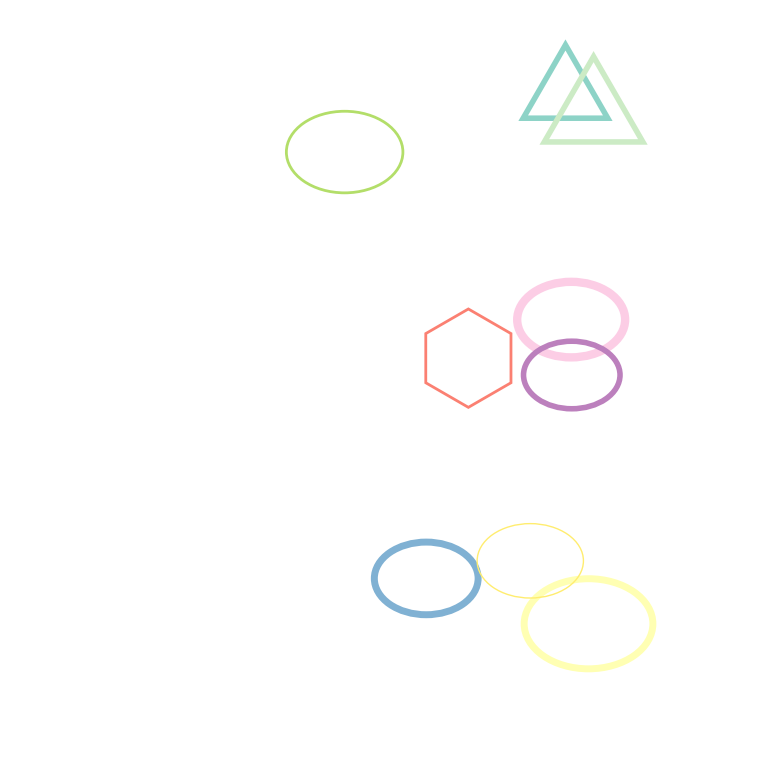[{"shape": "triangle", "thickness": 2, "radius": 0.32, "center": [0.734, 0.878]}, {"shape": "oval", "thickness": 2.5, "radius": 0.42, "center": [0.764, 0.19]}, {"shape": "hexagon", "thickness": 1, "radius": 0.32, "center": [0.608, 0.535]}, {"shape": "oval", "thickness": 2.5, "radius": 0.34, "center": [0.554, 0.249]}, {"shape": "oval", "thickness": 1, "radius": 0.38, "center": [0.448, 0.803]}, {"shape": "oval", "thickness": 3, "radius": 0.35, "center": [0.742, 0.585]}, {"shape": "oval", "thickness": 2, "radius": 0.31, "center": [0.743, 0.513]}, {"shape": "triangle", "thickness": 2, "radius": 0.37, "center": [0.771, 0.853]}, {"shape": "oval", "thickness": 0.5, "radius": 0.35, "center": [0.689, 0.272]}]